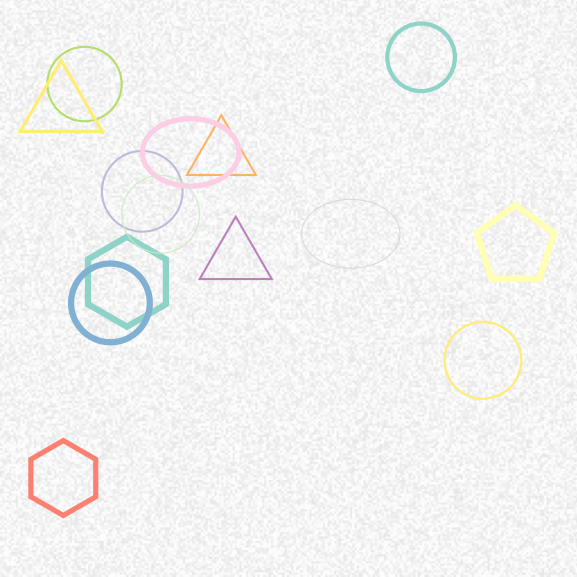[{"shape": "hexagon", "thickness": 3, "radius": 0.39, "center": [0.22, 0.511]}, {"shape": "circle", "thickness": 2, "radius": 0.29, "center": [0.729, 0.9]}, {"shape": "pentagon", "thickness": 3, "radius": 0.35, "center": [0.893, 0.573]}, {"shape": "circle", "thickness": 1, "radius": 0.35, "center": [0.246, 0.668]}, {"shape": "hexagon", "thickness": 2.5, "radius": 0.32, "center": [0.11, 0.171]}, {"shape": "circle", "thickness": 3, "radius": 0.34, "center": [0.191, 0.475]}, {"shape": "triangle", "thickness": 1, "radius": 0.34, "center": [0.383, 0.731]}, {"shape": "circle", "thickness": 1, "radius": 0.32, "center": [0.146, 0.854]}, {"shape": "oval", "thickness": 2.5, "radius": 0.42, "center": [0.33, 0.735]}, {"shape": "oval", "thickness": 0.5, "radius": 0.43, "center": [0.607, 0.594]}, {"shape": "triangle", "thickness": 1, "radius": 0.36, "center": [0.408, 0.552]}, {"shape": "circle", "thickness": 0.5, "radius": 0.34, "center": [0.278, 0.628]}, {"shape": "circle", "thickness": 1, "radius": 0.33, "center": [0.836, 0.375]}, {"shape": "triangle", "thickness": 1.5, "radius": 0.41, "center": [0.106, 0.812]}]